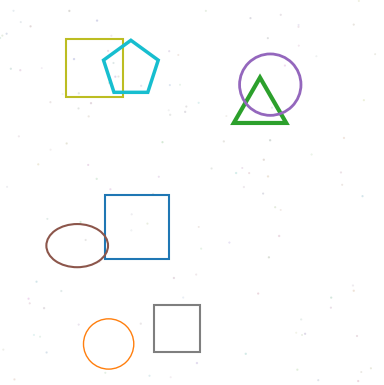[{"shape": "square", "thickness": 1.5, "radius": 0.42, "center": [0.356, 0.41]}, {"shape": "circle", "thickness": 1, "radius": 0.33, "center": [0.282, 0.107]}, {"shape": "triangle", "thickness": 3, "radius": 0.39, "center": [0.675, 0.72]}, {"shape": "circle", "thickness": 2, "radius": 0.4, "center": [0.702, 0.78]}, {"shape": "oval", "thickness": 1.5, "radius": 0.4, "center": [0.201, 0.362]}, {"shape": "square", "thickness": 1.5, "radius": 0.3, "center": [0.46, 0.147]}, {"shape": "square", "thickness": 1.5, "radius": 0.37, "center": [0.246, 0.823]}, {"shape": "pentagon", "thickness": 2.5, "radius": 0.37, "center": [0.34, 0.821]}]